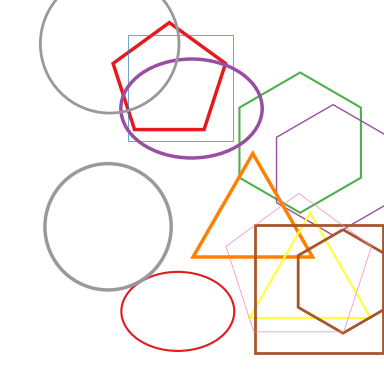[{"shape": "pentagon", "thickness": 2.5, "radius": 0.77, "center": [0.44, 0.788]}, {"shape": "oval", "thickness": 1.5, "radius": 0.73, "center": [0.462, 0.191]}, {"shape": "square", "thickness": 0.5, "radius": 0.68, "center": [0.469, 0.771]}, {"shape": "hexagon", "thickness": 1.5, "radius": 0.91, "center": [0.78, 0.629]}, {"shape": "oval", "thickness": 2.5, "radius": 0.92, "center": [0.497, 0.718]}, {"shape": "hexagon", "thickness": 1, "radius": 0.85, "center": [0.865, 0.559]}, {"shape": "triangle", "thickness": 2.5, "radius": 0.9, "center": [0.657, 0.422]}, {"shape": "triangle", "thickness": 1.5, "radius": 0.91, "center": [0.805, 0.265]}, {"shape": "square", "thickness": 2, "radius": 0.83, "center": [0.828, 0.249]}, {"shape": "hexagon", "thickness": 2, "radius": 0.67, "center": [0.891, 0.269]}, {"shape": "pentagon", "thickness": 0.5, "radius": 0.99, "center": [0.776, 0.299]}, {"shape": "circle", "thickness": 2.5, "radius": 0.82, "center": [0.281, 0.411]}, {"shape": "circle", "thickness": 2, "radius": 0.9, "center": [0.285, 0.886]}]